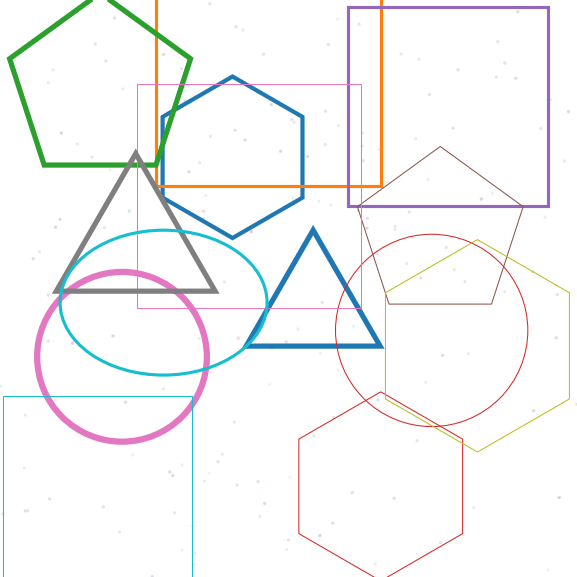[{"shape": "triangle", "thickness": 2.5, "radius": 0.67, "center": [0.542, 0.467]}, {"shape": "hexagon", "thickness": 2, "radius": 0.7, "center": [0.403, 0.727]}, {"shape": "square", "thickness": 1.5, "radius": 0.97, "center": [0.465, 0.871]}, {"shape": "pentagon", "thickness": 2.5, "radius": 0.82, "center": [0.173, 0.847]}, {"shape": "hexagon", "thickness": 0.5, "radius": 0.82, "center": [0.659, 0.157]}, {"shape": "circle", "thickness": 0.5, "radius": 0.83, "center": [0.747, 0.427]}, {"shape": "square", "thickness": 1.5, "radius": 0.86, "center": [0.776, 0.815]}, {"shape": "pentagon", "thickness": 0.5, "radius": 0.75, "center": [0.762, 0.595]}, {"shape": "circle", "thickness": 3, "radius": 0.73, "center": [0.211, 0.381]}, {"shape": "square", "thickness": 0.5, "radius": 0.97, "center": [0.431, 0.66]}, {"shape": "triangle", "thickness": 2.5, "radius": 0.79, "center": [0.235, 0.574]}, {"shape": "hexagon", "thickness": 0.5, "radius": 0.92, "center": [0.827, 0.4]}, {"shape": "oval", "thickness": 1.5, "radius": 0.9, "center": [0.283, 0.475]}, {"shape": "square", "thickness": 0.5, "radius": 0.82, "center": [0.169, 0.15]}]